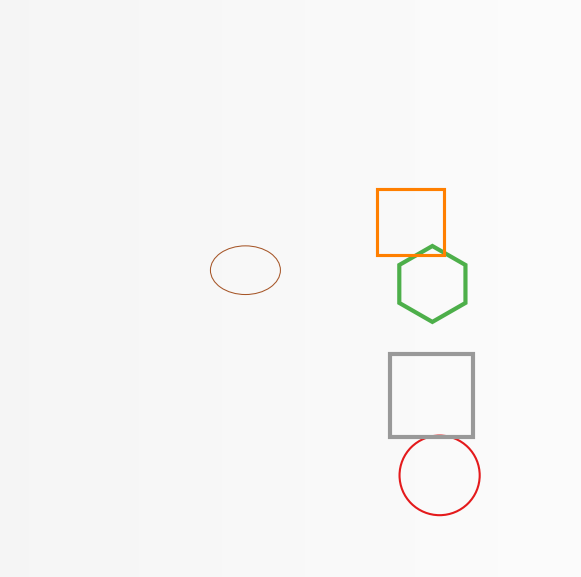[{"shape": "circle", "thickness": 1, "radius": 0.34, "center": [0.756, 0.176]}, {"shape": "hexagon", "thickness": 2, "radius": 0.33, "center": [0.744, 0.507]}, {"shape": "square", "thickness": 1.5, "radius": 0.29, "center": [0.706, 0.615]}, {"shape": "oval", "thickness": 0.5, "radius": 0.3, "center": [0.422, 0.531]}, {"shape": "square", "thickness": 2, "radius": 0.36, "center": [0.742, 0.315]}]